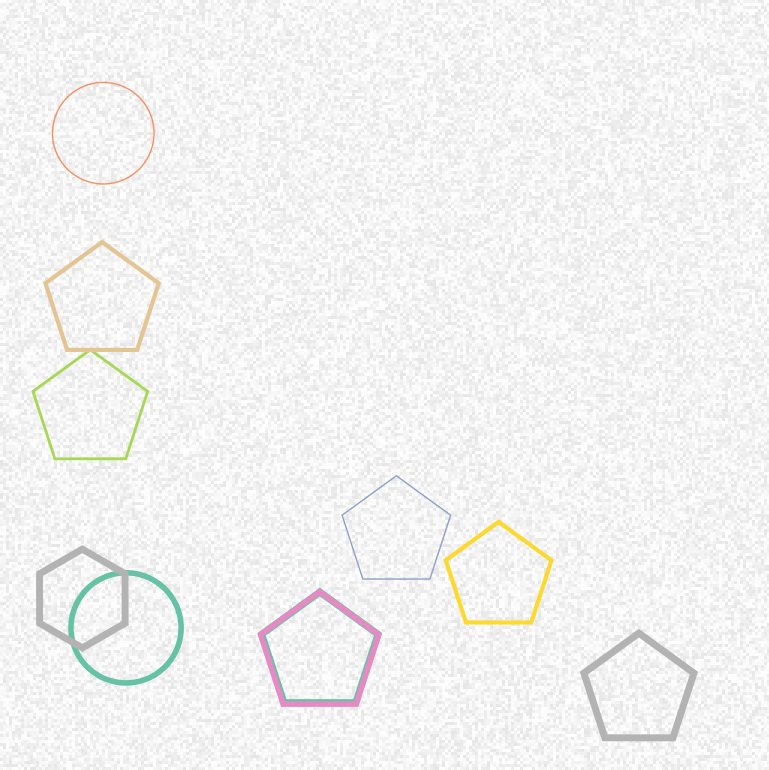[{"shape": "pentagon", "thickness": 2.5, "radius": 0.4, "center": [0.415, 0.152]}, {"shape": "circle", "thickness": 2, "radius": 0.36, "center": [0.164, 0.185]}, {"shape": "circle", "thickness": 0.5, "radius": 0.33, "center": [0.134, 0.827]}, {"shape": "pentagon", "thickness": 0.5, "radius": 0.37, "center": [0.515, 0.308]}, {"shape": "pentagon", "thickness": 2, "radius": 0.4, "center": [0.415, 0.151]}, {"shape": "pentagon", "thickness": 1, "radius": 0.39, "center": [0.117, 0.468]}, {"shape": "pentagon", "thickness": 1.5, "radius": 0.36, "center": [0.648, 0.25]}, {"shape": "pentagon", "thickness": 1.5, "radius": 0.39, "center": [0.133, 0.608]}, {"shape": "hexagon", "thickness": 2.5, "radius": 0.32, "center": [0.107, 0.223]}, {"shape": "pentagon", "thickness": 2.5, "radius": 0.38, "center": [0.83, 0.103]}]